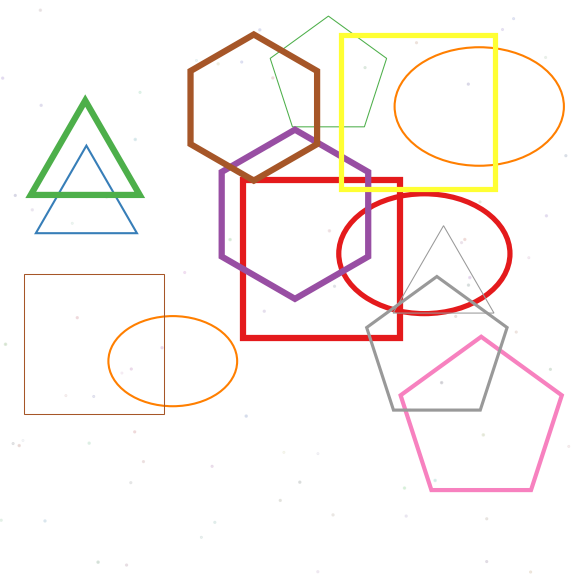[{"shape": "oval", "thickness": 2.5, "radius": 0.74, "center": [0.735, 0.56]}, {"shape": "square", "thickness": 3, "radius": 0.68, "center": [0.557, 0.551]}, {"shape": "triangle", "thickness": 1, "radius": 0.51, "center": [0.15, 0.646]}, {"shape": "triangle", "thickness": 3, "radius": 0.54, "center": [0.148, 0.716]}, {"shape": "pentagon", "thickness": 0.5, "radius": 0.53, "center": [0.569, 0.865]}, {"shape": "hexagon", "thickness": 3, "radius": 0.73, "center": [0.511, 0.628]}, {"shape": "oval", "thickness": 1, "radius": 0.56, "center": [0.299, 0.374]}, {"shape": "oval", "thickness": 1, "radius": 0.73, "center": [0.83, 0.815]}, {"shape": "square", "thickness": 2.5, "radius": 0.67, "center": [0.724, 0.805]}, {"shape": "hexagon", "thickness": 3, "radius": 0.63, "center": [0.439, 0.813]}, {"shape": "square", "thickness": 0.5, "radius": 0.6, "center": [0.163, 0.404]}, {"shape": "pentagon", "thickness": 2, "radius": 0.73, "center": [0.833, 0.269]}, {"shape": "triangle", "thickness": 0.5, "radius": 0.5, "center": [0.768, 0.507]}, {"shape": "pentagon", "thickness": 1.5, "radius": 0.64, "center": [0.756, 0.392]}]